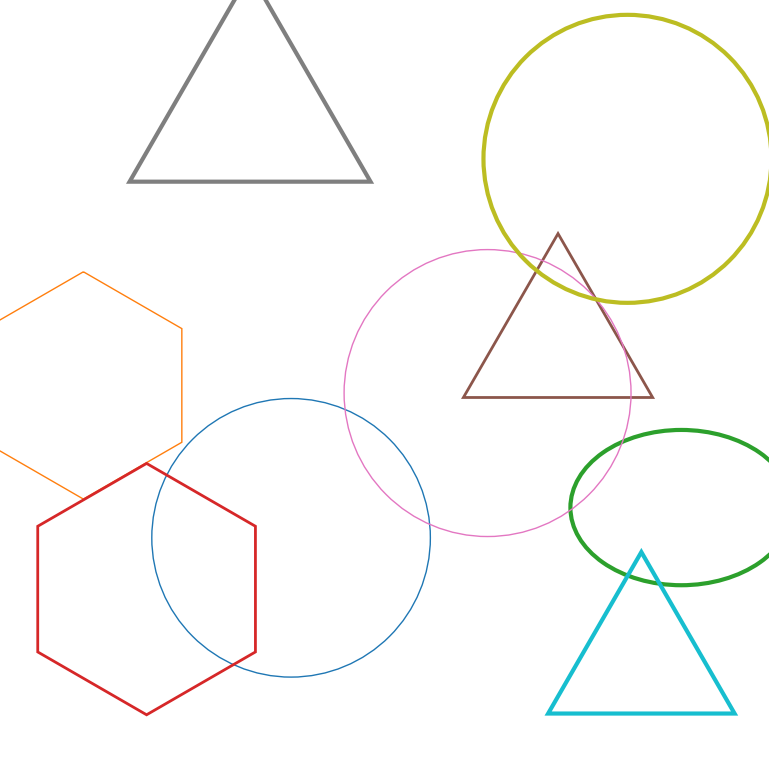[{"shape": "circle", "thickness": 0.5, "radius": 0.9, "center": [0.378, 0.302]}, {"shape": "hexagon", "thickness": 0.5, "radius": 0.74, "center": [0.108, 0.499]}, {"shape": "oval", "thickness": 1.5, "radius": 0.72, "center": [0.885, 0.341]}, {"shape": "hexagon", "thickness": 1, "radius": 0.82, "center": [0.19, 0.235]}, {"shape": "triangle", "thickness": 1, "radius": 0.71, "center": [0.725, 0.555]}, {"shape": "circle", "thickness": 0.5, "radius": 0.93, "center": [0.633, 0.49]}, {"shape": "triangle", "thickness": 1.5, "radius": 0.9, "center": [0.325, 0.854]}, {"shape": "circle", "thickness": 1.5, "radius": 0.94, "center": [0.815, 0.794]}, {"shape": "triangle", "thickness": 1.5, "radius": 0.7, "center": [0.833, 0.143]}]